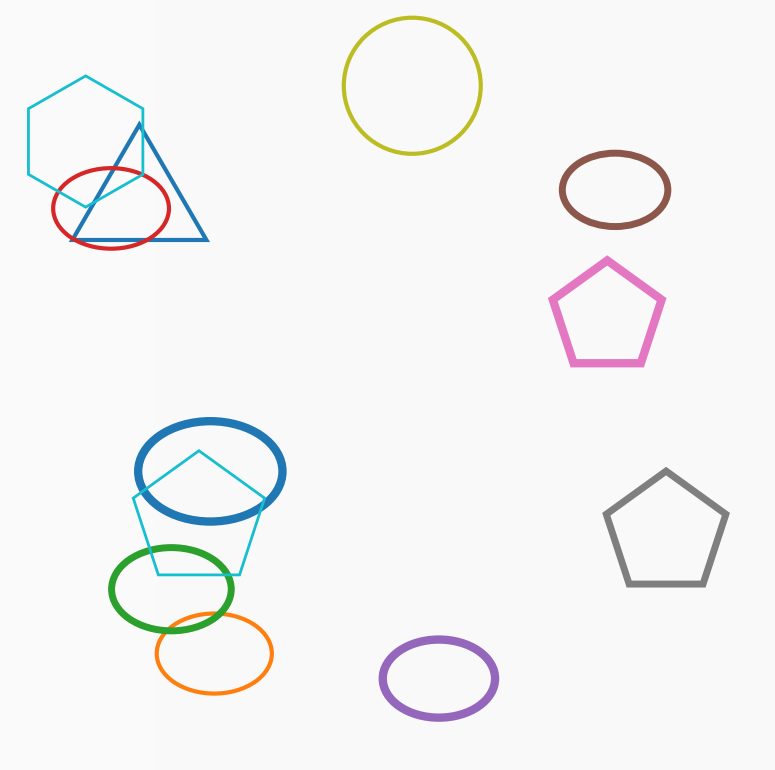[{"shape": "oval", "thickness": 3, "radius": 0.47, "center": [0.271, 0.388]}, {"shape": "triangle", "thickness": 1.5, "radius": 0.5, "center": [0.18, 0.738]}, {"shape": "oval", "thickness": 1.5, "radius": 0.37, "center": [0.276, 0.151]}, {"shape": "oval", "thickness": 2.5, "radius": 0.39, "center": [0.221, 0.235]}, {"shape": "oval", "thickness": 1.5, "radius": 0.37, "center": [0.143, 0.729]}, {"shape": "oval", "thickness": 3, "radius": 0.36, "center": [0.566, 0.119]}, {"shape": "oval", "thickness": 2.5, "radius": 0.34, "center": [0.794, 0.753]}, {"shape": "pentagon", "thickness": 3, "radius": 0.37, "center": [0.784, 0.588]}, {"shape": "pentagon", "thickness": 2.5, "radius": 0.41, "center": [0.859, 0.307]}, {"shape": "circle", "thickness": 1.5, "radius": 0.44, "center": [0.532, 0.889]}, {"shape": "hexagon", "thickness": 1, "radius": 0.43, "center": [0.111, 0.816]}, {"shape": "pentagon", "thickness": 1, "radius": 0.45, "center": [0.257, 0.325]}]